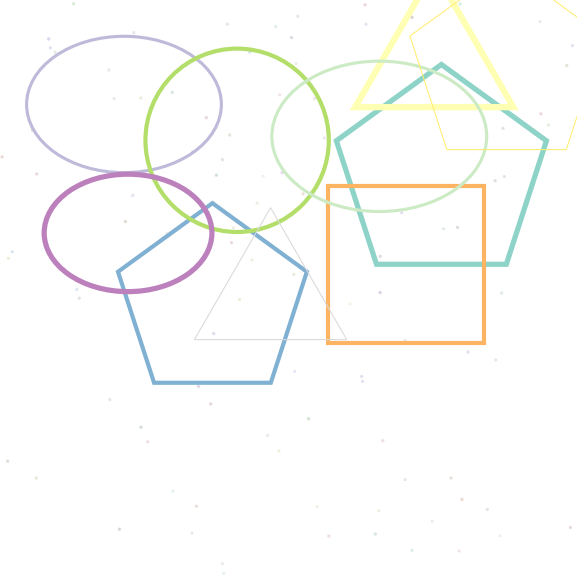[{"shape": "pentagon", "thickness": 2.5, "radius": 0.96, "center": [0.764, 0.696]}, {"shape": "triangle", "thickness": 3, "radius": 0.79, "center": [0.752, 0.893]}, {"shape": "oval", "thickness": 1.5, "radius": 0.84, "center": [0.215, 0.818]}, {"shape": "pentagon", "thickness": 2, "radius": 0.86, "center": [0.368, 0.475]}, {"shape": "square", "thickness": 2, "radius": 0.68, "center": [0.703, 0.541]}, {"shape": "circle", "thickness": 2, "radius": 0.79, "center": [0.411, 0.756]}, {"shape": "triangle", "thickness": 0.5, "radius": 0.76, "center": [0.469, 0.487]}, {"shape": "oval", "thickness": 2.5, "radius": 0.73, "center": [0.222, 0.596]}, {"shape": "oval", "thickness": 1.5, "radius": 0.93, "center": [0.657, 0.763]}, {"shape": "pentagon", "thickness": 0.5, "radius": 0.88, "center": [0.877, 0.882]}]